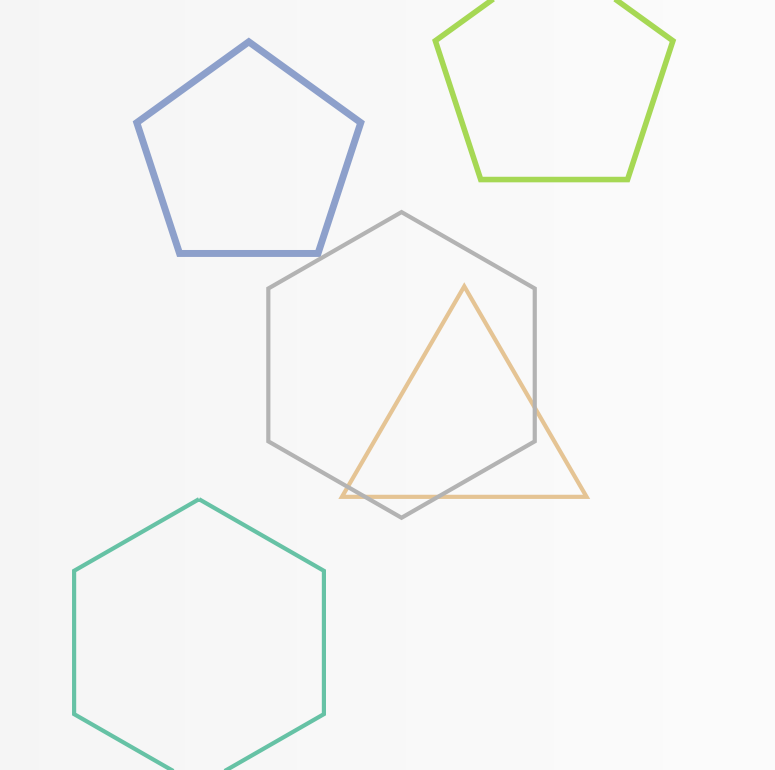[{"shape": "hexagon", "thickness": 1.5, "radius": 0.93, "center": [0.257, 0.166]}, {"shape": "pentagon", "thickness": 2.5, "radius": 0.76, "center": [0.321, 0.794]}, {"shape": "pentagon", "thickness": 2, "radius": 0.81, "center": [0.715, 0.897]}, {"shape": "triangle", "thickness": 1.5, "radius": 0.91, "center": [0.599, 0.446]}, {"shape": "hexagon", "thickness": 1.5, "radius": 0.99, "center": [0.518, 0.526]}]